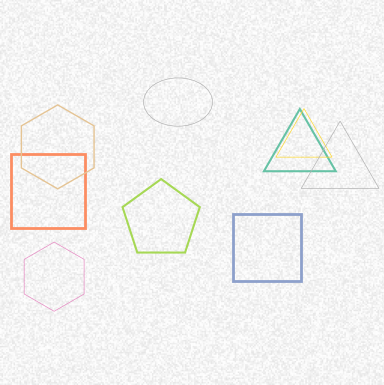[{"shape": "triangle", "thickness": 1.5, "radius": 0.54, "center": [0.779, 0.609]}, {"shape": "square", "thickness": 2, "radius": 0.48, "center": [0.125, 0.505]}, {"shape": "square", "thickness": 2, "radius": 0.44, "center": [0.694, 0.358]}, {"shape": "hexagon", "thickness": 0.5, "radius": 0.45, "center": [0.141, 0.281]}, {"shape": "pentagon", "thickness": 1.5, "radius": 0.53, "center": [0.419, 0.429]}, {"shape": "triangle", "thickness": 0.5, "radius": 0.42, "center": [0.79, 0.634]}, {"shape": "hexagon", "thickness": 1, "radius": 0.55, "center": [0.15, 0.618]}, {"shape": "triangle", "thickness": 0.5, "radius": 0.58, "center": [0.883, 0.569]}, {"shape": "oval", "thickness": 0.5, "radius": 0.45, "center": [0.462, 0.735]}]